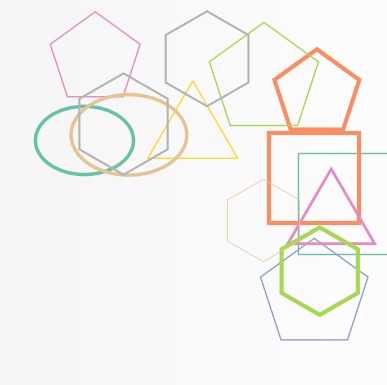[{"shape": "square", "thickness": 1, "radius": 0.66, "center": [0.9, 0.472]}, {"shape": "oval", "thickness": 2.5, "radius": 0.63, "center": [0.218, 0.635]}, {"shape": "square", "thickness": 3, "radius": 0.58, "center": [0.811, 0.537]}, {"shape": "pentagon", "thickness": 3, "radius": 0.58, "center": [0.818, 0.757]}, {"shape": "pentagon", "thickness": 1, "radius": 0.73, "center": [0.811, 0.235]}, {"shape": "pentagon", "thickness": 1, "radius": 0.61, "center": [0.246, 0.847]}, {"shape": "triangle", "thickness": 2, "radius": 0.65, "center": [0.855, 0.432]}, {"shape": "pentagon", "thickness": 1, "radius": 0.74, "center": [0.681, 0.794]}, {"shape": "hexagon", "thickness": 3, "radius": 0.57, "center": [0.825, 0.296]}, {"shape": "triangle", "thickness": 1, "radius": 0.67, "center": [0.497, 0.656]}, {"shape": "hexagon", "thickness": 0.5, "radius": 0.53, "center": [0.68, 0.427]}, {"shape": "oval", "thickness": 2.5, "radius": 0.75, "center": [0.333, 0.65]}, {"shape": "hexagon", "thickness": 1.5, "radius": 0.62, "center": [0.534, 0.847]}, {"shape": "hexagon", "thickness": 1.5, "radius": 0.66, "center": [0.319, 0.678]}]